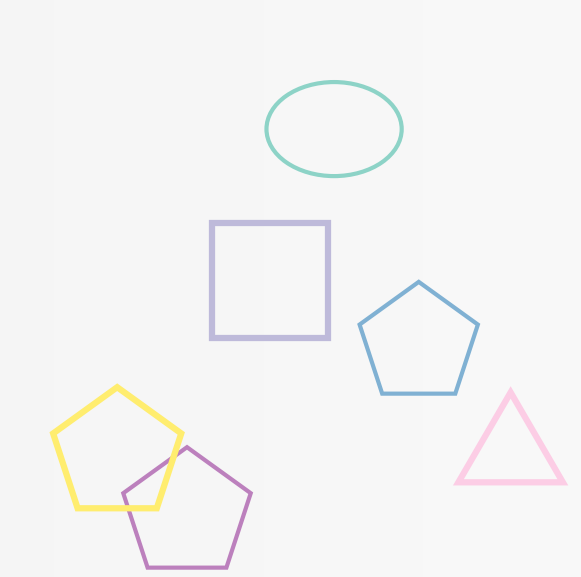[{"shape": "oval", "thickness": 2, "radius": 0.58, "center": [0.575, 0.776]}, {"shape": "square", "thickness": 3, "radius": 0.5, "center": [0.464, 0.513]}, {"shape": "pentagon", "thickness": 2, "radius": 0.53, "center": [0.72, 0.404]}, {"shape": "triangle", "thickness": 3, "radius": 0.52, "center": [0.879, 0.216]}, {"shape": "pentagon", "thickness": 2, "radius": 0.58, "center": [0.322, 0.109]}, {"shape": "pentagon", "thickness": 3, "radius": 0.58, "center": [0.202, 0.213]}]